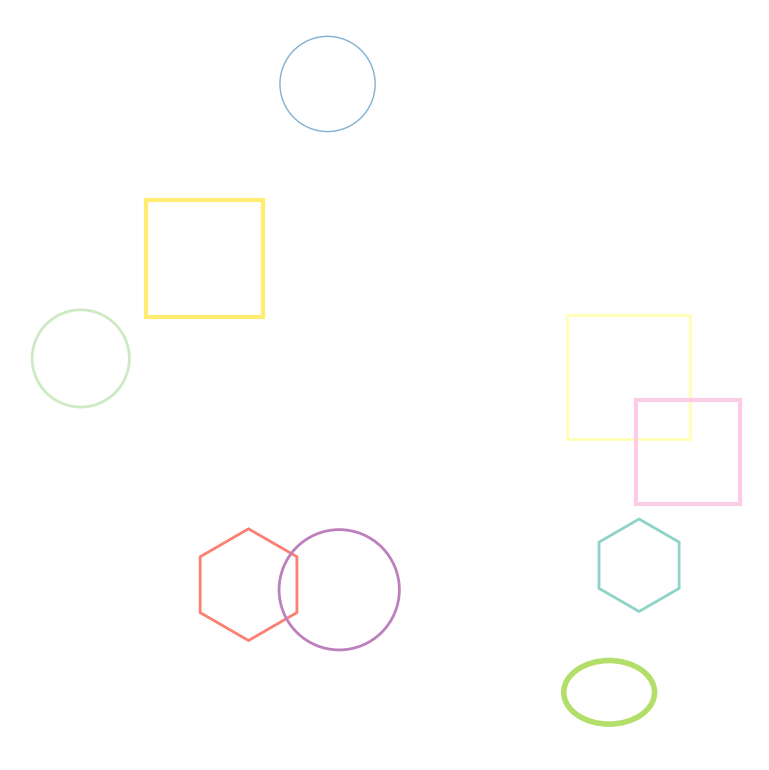[{"shape": "hexagon", "thickness": 1, "radius": 0.3, "center": [0.83, 0.266]}, {"shape": "square", "thickness": 1, "radius": 0.4, "center": [0.816, 0.51]}, {"shape": "hexagon", "thickness": 1, "radius": 0.36, "center": [0.323, 0.241]}, {"shape": "circle", "thickness": 0.5, "radius": 0.31, "center": [0.425, 0.891]}, {"shape": "oval", "thickness": 2, "radius": 0.29, "center": [0.791, 0.101]}, {"shape": "square", "thickness": 1.5, "radius": 0.34, "center": [0.894, 0.413]}, {"shape": "circle", "thickness": 1, "radius": 0.39, "center": [0.441, 0.234]}, {"shape": "circle", "thickness": 1, "radius": 0.32, "center": [0.105, 0.534]}, {"shape": "square", "thickness": 1.5, "radius": 0.38, "center": [0.266, 0.664]}]